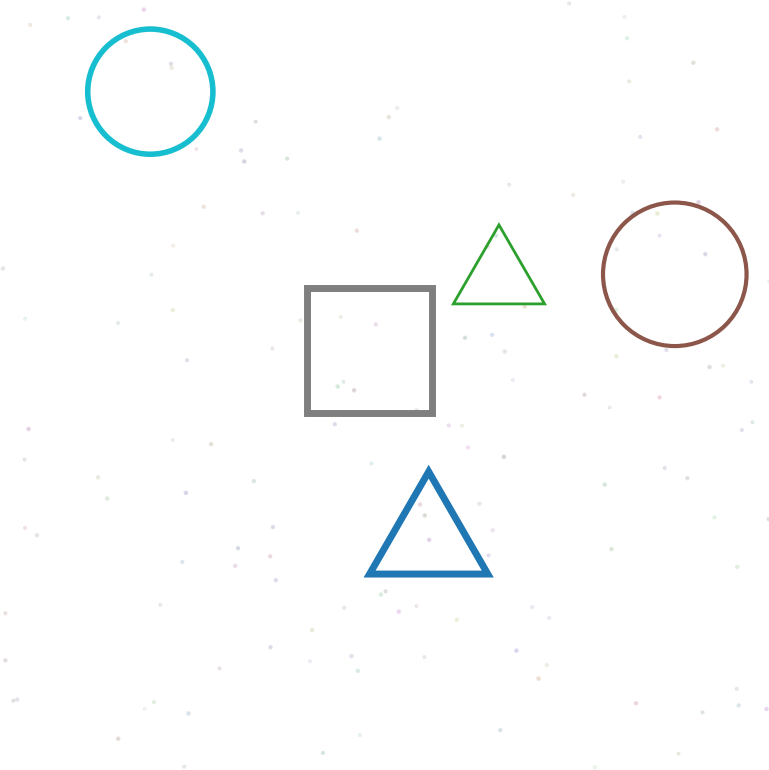[{"shape": "triangle", "thickness": 2.5, "radius": 0.44, "center": [0.557, 0.299]}, {"shape": "triangle", "thickness": 1, "radius": 0.34, "center": [0.648, 0.64]}, {"shape": "circle", "thickness": 1.5, "radius": 0.47, "center": [0.876, 0.644]}, {"shape": "square", "thickness": 2.5, "radius": 0.41, "center": [0.48, 0.545]}, {"shape": "circle", "thickness": 2, "radius": 0.41, "center": [0.195, 0.881]}]